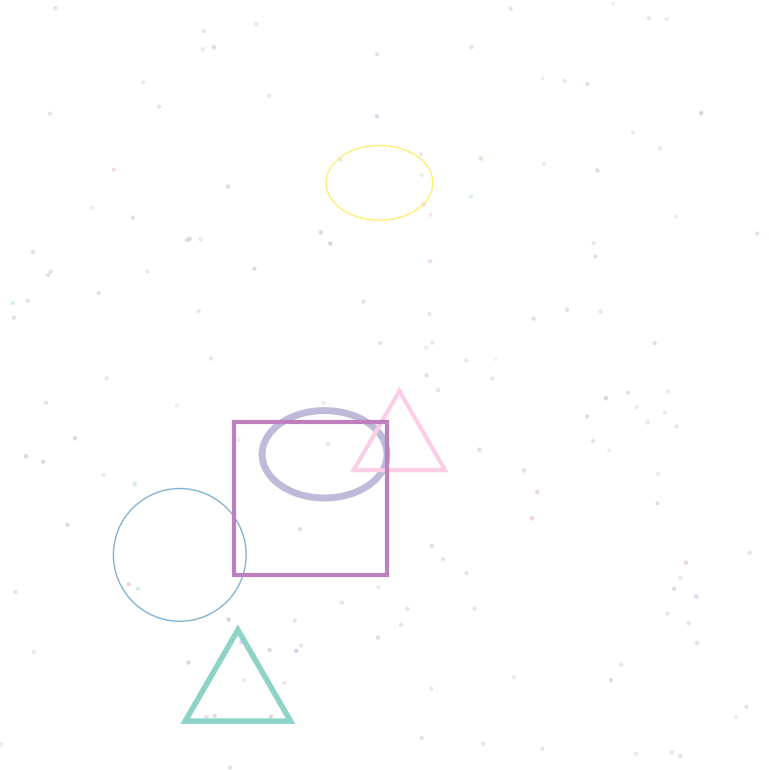[{"shape": "triangle", "thickness": 2, "radius": 0.39, "center": [0.309, 0.103]}, {"shape": "oval", "thickness": 2.5, "radius": 0.41, "center": [0.422, 0.41]}, {"shape": "circle", "thickness": 0.5, "radius": 0.43, "center": [0.233, 0.279]}, {"shape": "triangle", "thickness": 1.5, "radius": 0.34, "center": [0.519, 0.424]}, {"shape": "square", "thickness": 1.5, "radius": 0.5, "center": [0.404, 0.352]}, {"shape": "oval", "thickness": 0.5, "radius": 0.35, "center": [0.493, 0.763]}]